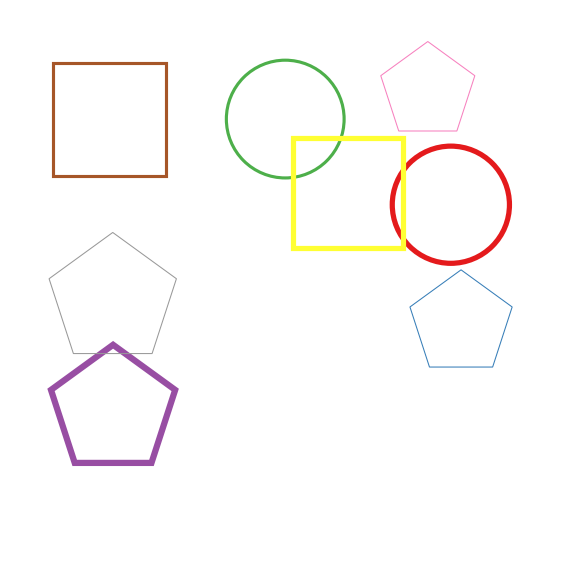[{"shape": "circle", "thickness": 2.5, "radius": 0.51, "center": [0.781, 0.645]}, {"shape": "pentagon", "thickness": 0.5, "radius": 0.47, "center": [0.798, 0.439]}, {"shape": "circle", "thickness": 1.5, "radius": 0.51, "center": [0.494, 0.793]}, {"shape": "pentagon", "thickness": 3, "radius": 0.57, "center": [0.196, 0.289]}, {"shape": "square", "thickness": 2.5, "radius": 0.47, "center": [0.603, 0.665]}, {"shape": "square", "thickness": 1.5, "radius": 0.49, "center": [0.189, 0.792]}, {"shape": "pentagon", "thickness": 0.5, "radius": 0.43, "center": [0.741, 0.842]}, {"shape": "pentagon", "thickness": 0.5, "radius": 0.58, "center": [0.195, 0.481]}]